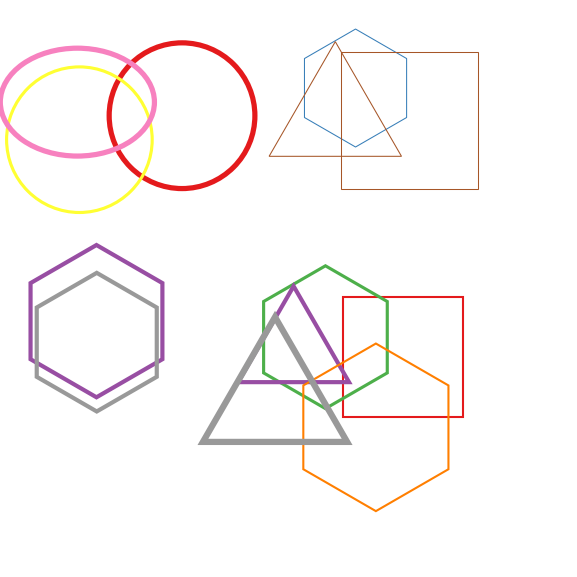[{"shape": "circle", "thickness": 2.5, "radius": 0.63, "center": [0.315, 0.799]}, {"shape": "square", "thickness": 1, "radius": 0.52, "center": [0.698, 0.381]}, {"shape": "hexagon", "thickness": 0.5, "radius": 0.51, "center": [0.616, 0.847]}, {"shape": "hexagon", "thickness": 1.5, "radius": 0.62, "center": [0.564, 0.415]}, {"shape": "triangle", "thickness": 2, "radius": 0.55, "center": [0.508, 0.393]}, {"shape": "hexagon", "thickness": 2, "radius": 0.66, "center": [0.167, 0.443]}, {"shape": "hexagon", "thickness": 1, "radius": 0.73, "center": [0.651, 0.259]}, {"shape": "circle", "thickness": 1.5, "radius": 0.63, "center": [0.137, 0.757]}, {"shape": "square", "thickness": 0.5, "radius": 0.59, "center": [0.709, 0.791]}, {"shape": "triangle", "thickness": 0.5, "radius": 0.66, "center": [0.581, 0.795]}, {"shape": "oval", "thickness": 2.5, "radius": 0.67, "center": [0.134, 0.822]}, {"shape": "triangle", "thickness": 3, "radius": 0.72, "center": [0.476, 0.306]}, {"shape": "hexagon", "thickness": 2, "radius": 0.6, "center": [0.168, 0.407]}]